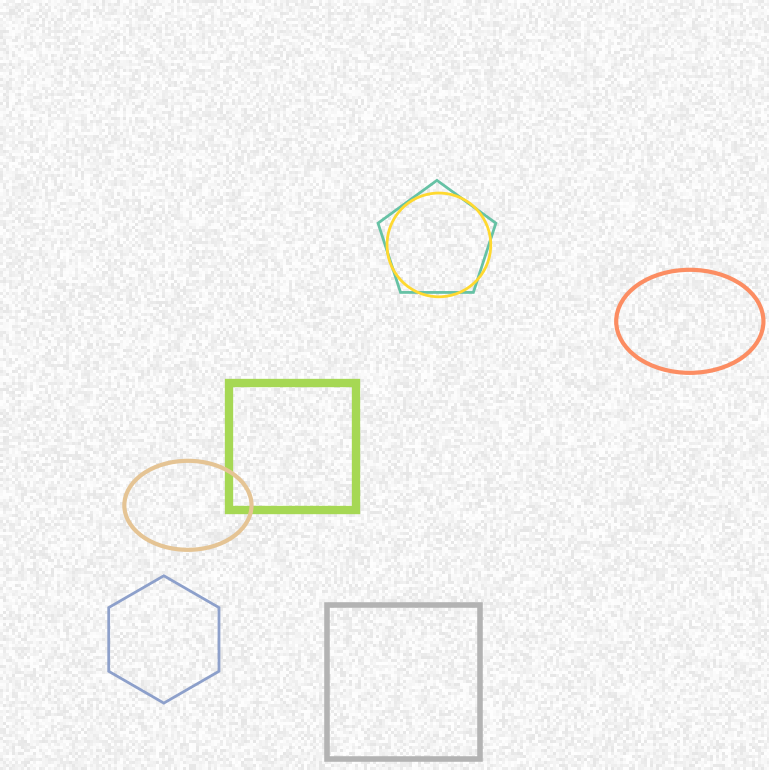[{"shape": "pentagon", "thickness": 1, "radius": 0.4, "center": [0.567, 0.685]}, {"shape": "oval", "thickness": 1.5, "radius": 0.48, "center": [0.896, 0.583]}, {"shape": "hexagon", "thickness": 1, "radius": 0.41, "center": [0.213, 0.17]}, {"shape": "square", "thickness": 3, "radius": 0.41, "center": [0.38, 0.42]}, {"shape": "circle", "thickness": 1, "radius": 0.34, "center": [0.57, 0.682]}, {"shape": "oval", "thickness": 1.5, "radius": 0.41, "center": [0.244, 0.344]}, {"shape": "square", "thickness": 2, "radius": 0.5, "center": [0.524, 0.114]}]